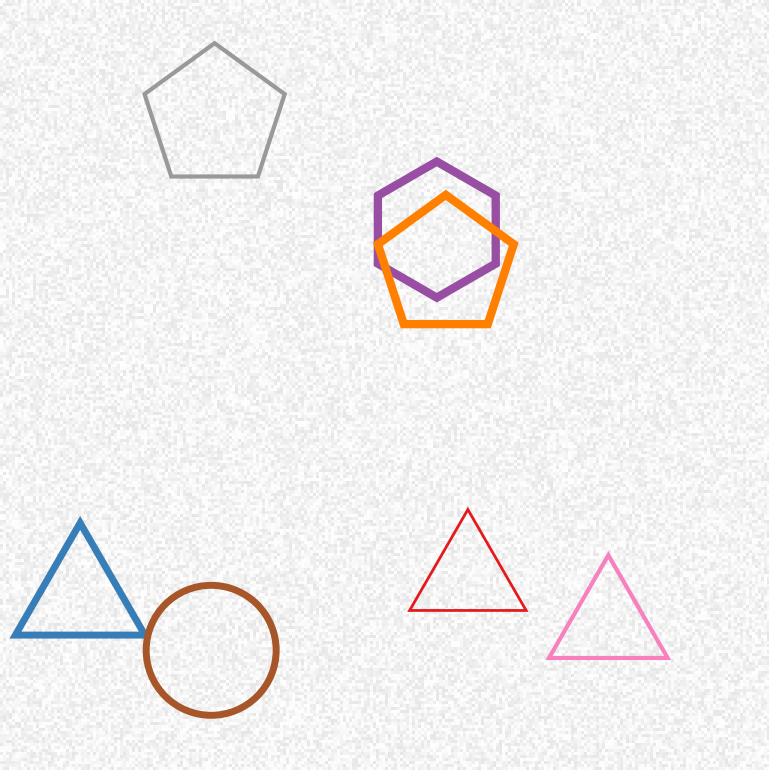[{"shape": "triangle", "thickness": 1, "radius": 0.44, "center": [0.608, 0.251]}, {"shape": "triangle", "thickness": 2.5, "radius": 0.49, "center": [0.104, 0.224]}, {"shape": "hexagon", "thickness": 3, "radius": 0.44, "center": [0.567, 0.702]}, {"shape": "pentagon", "thickness": 3, "radius": 0.46, "center": [0.579, 0.654]}, {"shape": "circle", "thickness": 2.5, "radius": 0.42, "center": [0.274, 0.155]}, {"shape": "triangle", "thickness": 1.5, "radius": 0.44, "center": [0.79, 0.19]}, {"shape": "pentagon", "thickness": 1.5, "radius": 0.48, "center": [0.279, 0.848]}]